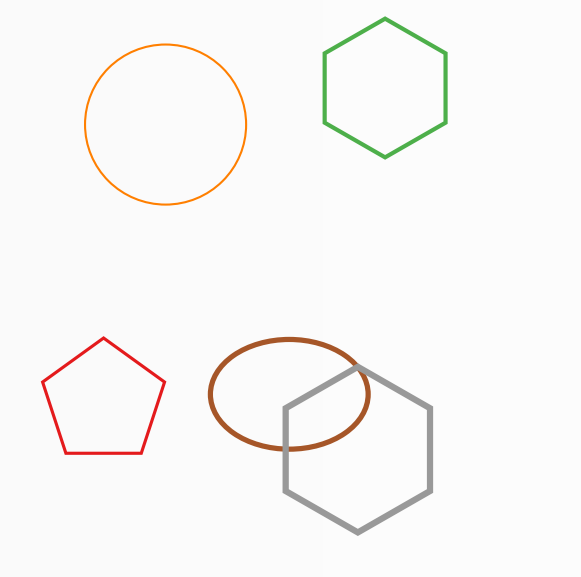[{"shape": "pentagon", "thickness": 1.5, "radius": 0.55, "center": [0.178, 0.303]}, {"shape": "hexagon", "thickness": 2, "radius": 0.6, "center": [0.663, 0.847]}, {"shape": "circle", "thickness": 1, "radius": 0.69, "center": [0.285, 0.783]}, {"shape": "oval", "thickness": 2.5, "radius": 0.68, "center": [0.498, 0.316]}, {"shape": "hexagon", "thickness": 3, "radius": 0.72, "center": [0.616, 0.221]}]